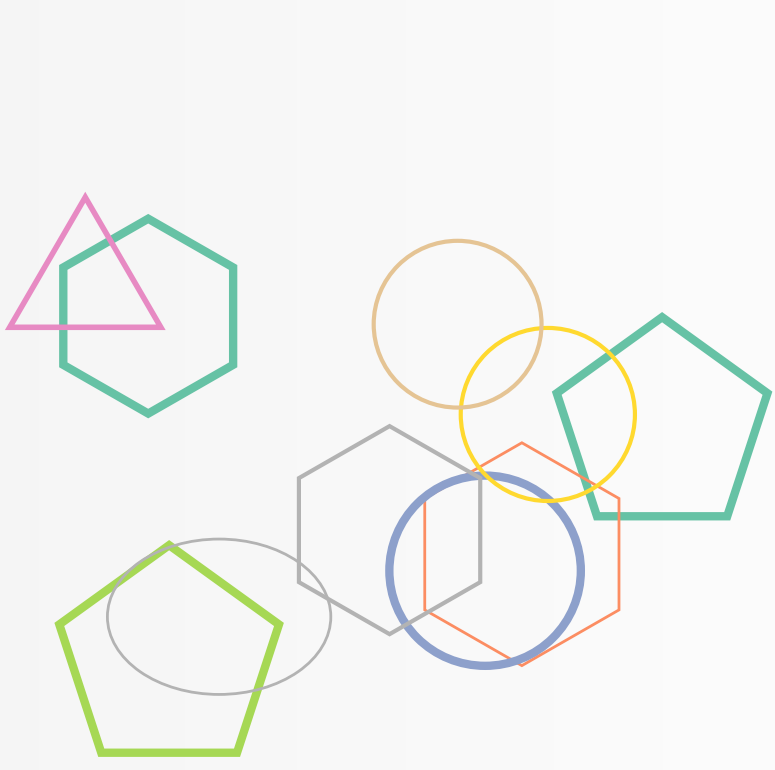[{"shape": "pentagon", "thickness": 3, "radius": 0.71, "center": [0.854, 0.445]}, {"shape": "hexagon", "thickness": 3, "radius": 0.63, "center": [0.191, 0.589]}, {"shape": "hexagon", "thickness": 1, "radius": 0.72, "center": [0.673, 0.28]}, {"shape": "circle", "thickness": 3, "radius": 0.62, "center": [0.626, 0.259]}, {"shape": "triangle", "thickness": 2, "radius": 0.56, "center": [0.11, 0.631]}, {"shape": "pentagon", "thickness": 3, "radius": 0.75, "center": [0.218, 0.143]}, {"shape": "circle", "thickness": 1.5, "radius": 0.56, "center": [0.707, 0.462]}, {"shape": "circle", "thickness": 1.5, "radius": 0.54, "center": [0.59, 0.579]}, {"shape": "hexagon", "thickness": 1.5, "radius": 0.68, "center": [0.503, 0.312]}, {"shape": "oval", "thickness": 1, "radius": 0.72, "center": [0.283, 0.199]}]